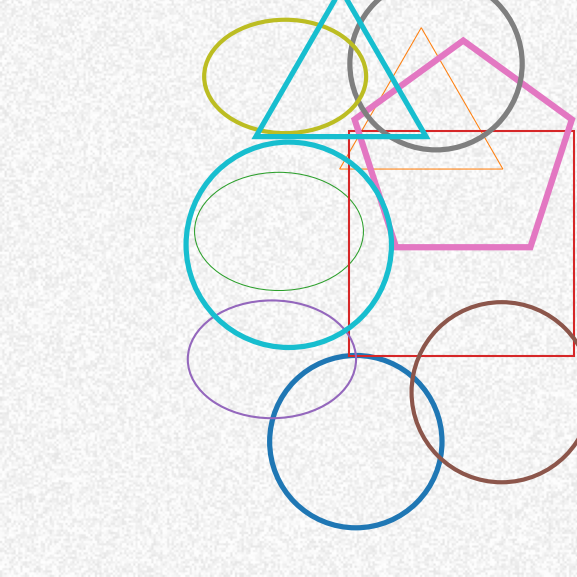[{"shape": "circle", "thickness": 2.5, "radius": 0.75, "center": [0.616, 0.234]}, {"shape": "triangle", "thickness": 0.5, "radius": 0.82, "center": [0.729, 0.788]}, {"shape": "oval", "thickness": 0.5, "radius": 0.73, "center": [0.483, 0.598]}, {"shape": "square", "thickness": 1, "radius": 0.97, "center": [0.8, 0.577]}, {"shape": "oval", "thickness": 1, "radius": 0.73, "center": [0.471, 0.377]}, {"shape": "circle", "thickness": 2, "radius": 0.78, "center": [0.869, 0.32]}, {"shape": "pentagon", "thickness": 3, "radius": 0.99, "center": [0.802, 0.731]}, {"shape": "circle", "thickness": 2.5, "radius": 0.75, "center": [0.755, 0.889]}, {"shape": "oval", "thickness": 2, "radius": 0.7, "center": [0.494, 0.867]}, {"shape": "circle", "thickness": 2.5, "radius": 0.89, "center": [0.5, 0.575]}, {"shape": "triangle", "thickness": 2.5, "radius": 0.85, "center": [0.59, 0.848]}]